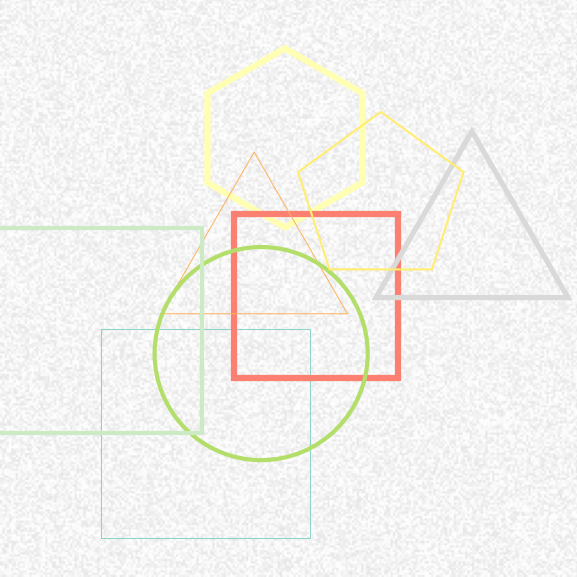[{"shape": "square", "thickness": 0.5, "radius": 0.91, "center": [0.356, 0.248]}, {"shape": "hexagon", "thickness": 3, "radius": 0.77, "center": [0.493, 0.76]}, {"shape": "square", "thickness": 3, "radius": 0.71, "center": [0.547, 0.487]}, {"shape": "triangle", "thickness": 0.5, "radius": 0.93, "center": [0.44, 0.549]}, {"shape": "circle", "thickness": 2, "radius": 0.92, "center": [0.452, 0.387]}, {"shape": "triangle", "thickness": 2.5, "radius": 0.96, "center": [0.817, 0.58]}, {"shape": "square", "thickness": 2, "radius": 0.89, "center": [0.173, 0.427]}, {"shape": "pentagon", "thickness": 1, "radius": 0.75, "center": [0.659, 0.655]}]